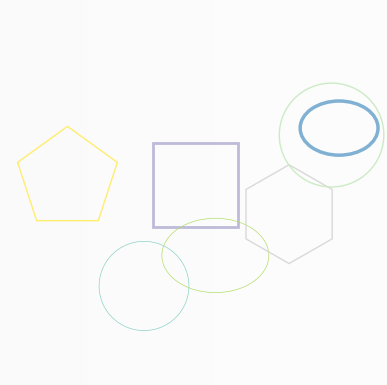[{"shape": "circle", "thickness": 0.5, "radius": 0.58, "center": [0.372, 0.257]}, {"shape": "square", "thickness": 2, "radius": 0.55, "center": [0.504, 0.519]}, {"shape": "oval", "thickness": 2.5, "radius": 0.5, "center": [0.875, 0.667]}, {"shape": "oval", "thickness": 0.5, "radius": 0.69, "center": [0.556, 0.336]}, {"shape": "hexagon", "thickness": 1, "radius": 0.64, "center": [0.746, 0.444]}, {"shape": "circle", "thickness": 1, "radius": 0.67, "center": [0.856, 0.649]}, {"shape": "pentagon", "thickness": 1, "radius": 0.68, "center": [0.174, 0.536]}]